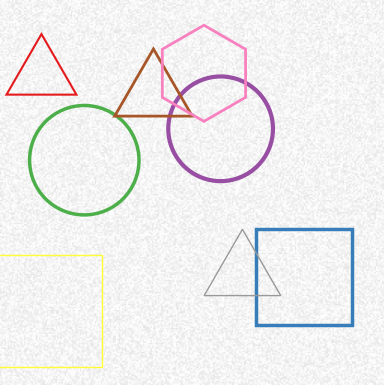[{"shape": "triangle", "thickness": 1.5, "radius": 0.52, "center": [0.108, 0.807]}, {"shape": "square", "thickness": 2.5, "radius": 0.62, "center": [0.79, 0.281]}, {"shape": "circle", "thickness": 2.5, "radius": 0.71, "center": [0.219, 0.584]}, {"shape": "circle", "thickness": 3, "radius": 0.68, "center": [0.573, 0.665]}, {"shape": "square", "thickness": 1, "radius": 0.73, "center": [0.118, 0.192]}, {"shape": "triangle", "thickness": 2, "radius": 0.58, "center": [0.399, 0.757]}, {"shape": "hexagon", "thickness": 2, "radius": 0.62, "center": [0.53, 0.81]}, {"shape": "triangle", "thickness": 1, "radius": 0.57, "center": [0.63, 0.29]}]